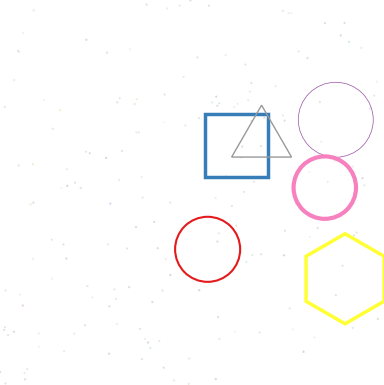[{"shape": "circle", "thickness": 1.5, "radius": 0.42, "center": [0.539, 0.352]}, {"shape": "square", "thickness": 2.5, "radius": 0.41, "center": [0.614, 0.623]}, {"shape": "circle", "thickness": 0.5, "radius": 0.49, "center": [0.872, 0.689]}, {"shape": "hexagon", "thickness": 2.5, "radius": 0.58, "center": [0.896, 0.276]}, {"shape": "circle", "thickness": 3, "radius": 0.41, "center": [0.844, 0.513]}, {"shape": "triangle", "thickness": 1, "radius": 0.45, "center": [0.679, 0.637]}]